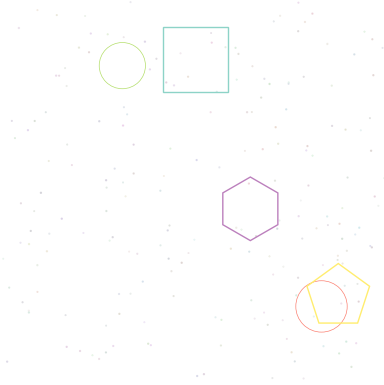[{"shape": "square", "thickness": 1, "radius": 0.42, "center": [0.508, 0.846]}, {"shape": "circle", "thickness": 0.5, "radius": 0.33, "center": [0.835, 0.204]}, {"shape": "circle", "thickness": 0.5, "radius": 0.3, "center": [0.318, 0.83]}, {"shape": "hexagon", "thickness": 1, "radius": 0.41, "center": [0.65, 0.458]}, {"shape": "pentagon", "thickness": 1, "radius": 0.43, "center": [0.879, 0.23]}]